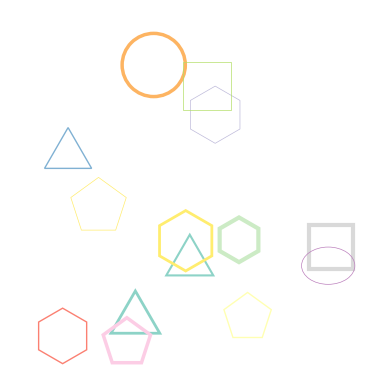[{"shape": "triangle", "thickness": 2, "radius": 0.37, "center": [0.352, 0.171]}, {"shape": "triangle", "thickness": 1.5, "radius": 0.35, "center": [0.493, 0.32]}, {"shape": "pentagon", "thickness": 1, "radius": 0.32, "center": [0.643, 0.176]}, {"shape": "hexagon", "thickness": 0.5, "radius": 0.37, "center": [0.559, 0.702]}, {"shape": "hexagon", "thickness": 1, "radius": 0.36, "center": [0.163, 0.128]}, {"shape": "triangle", "thickness": 1, "radius": 0.35, "center": [0.177, 0.598]}, {"shape": "circle", "thickness": 2.5, "radius": 0.41, "center": [0.399, 0.831]}, {"shape": "square", "thickness": 0.5, "radius": 0.31, "center": [0.539, 0.777]}, {"shape": "pentagon", "thickness": 2.5, "radius": 0.32, "center": [0.329, 0.11]}, {"shape": "square", "thickness": 3, "radius": 0.29, "center": [0.86, 0.359]}, {"shape": "oval", "thickness": 0.5, "radius": 0.35, "center": [0.852, 0.31]}, {"shape": "hexagon", "thickness": 3, "radius": 0.29, "center": [0.621, 0.377]}, {"shape": "hexagon", "thickness": 2, "radius": 0.39, "center": [0.482, 0.375]}, {"shape": "pentagon", "thickness": 0.5, "radius": 0.38, "center": [0.256, 0.464]}]